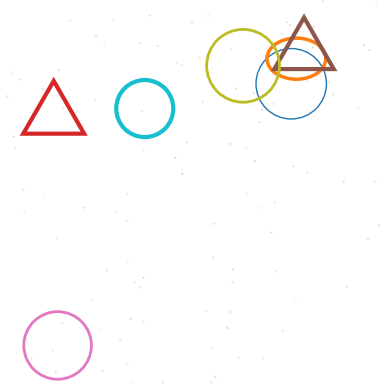[{"shape": "circle", "thickness": 1, "radius": 0.46, "center": [0.756, 0.782]}, {"shape": "oval", "thickness": 2.5, "radius": 0.38, "center": [0.77, 0.848]}, {"shape": "triangle", "thickness": 3, "radius": 0.46, "center": [0.14, 0.698]}, {"shape": "triangle", "thickness": 3, "radius": 0.45, "center": [0.79, 0.865]}, {"shape": "circle", "thickness": 2, "radius": 0.44, "center": [0.15, 0.103]}, {"shape": "circle", "thickness": 2, "radius": 0.47, "center": [0.631, 0.829]}, {"shape": "circle", "thickness": 3, "radius": 0.37, "center": [0.376, 0.718]}]